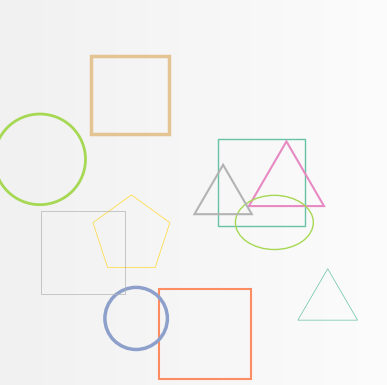[{"shape": "triangle", "thickness": 0.5, "radius": 0.44, "center": [0.846, 0.213]}, {"shape": "square", "thickness": 1, "radius": 0.56, "center": [0.675, 0.525]}, {"shape": "square", "thickness": 1.5, "radius": 0.59, "center": [0.529, 0.132]}, {"shape": "circle", "thickness": 2.5, "radius": 0.4, "center": [0.351, 0.173]}, {"shape": "triangle", "thickness": 1.5, "radius": 0.56, "center": [0.739, 0.521]}, {"shape": "circle", "thickness": 2, "radius": 0.59, "center": [0.103, 0.586]}, {"shape": "oval", "thickness": 1, "radius": 0.5, "center": [0.708, 0.422]}, {"shape": "pentagon", "thickness": 0.5, "radius": 0.52, "center": [0.339, 0.389]}, {"shape": "square", "thickness": 2.5, "radius": 0.5, "center": [0.335, 0.753]}, {"shape": "square", "thickness": 0.5, "radius": 0.54, "center": [0.214, 0.345]}, {"shape": "triangle", "thickness": 1.5, "radius": 0.43, "center": [0.576, 0.486]}]